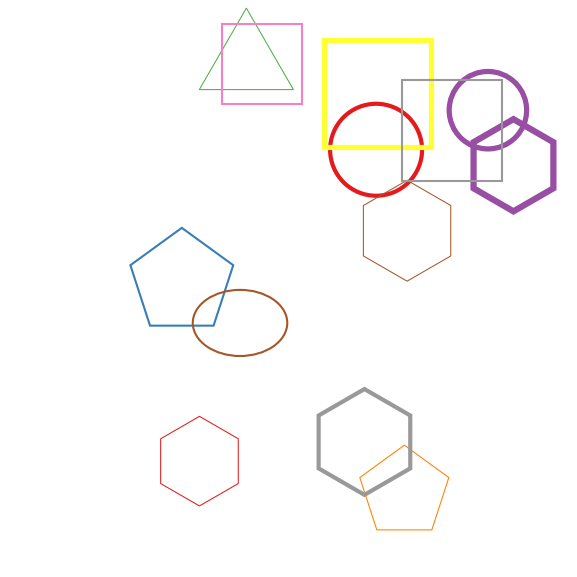[{"shape": "circle", "thickness": 2, "radius": 0.4, "center": [0.651, 0.74]}, {"shape": "hexagon", "thickness": 0.5, "radius": 0.39, "center": [0.345, 0.201]}, {"shape": "pentagon", "thickness": 1, "radius": 0.47, "center": [0.315, 0.511]}, {"shape": "triangle", "thickness": 0.5, "radius": 0.47, "center": [0.427, 0.891]}, {"shape": "hexagon", "thickness": 3, "radius": 0.4, "center": [0.889, 0.713]}, {"shape": "circle", "thickness": 2.5, "radius": 0.34, "center": [0.845, 0.808]}, {"shape": "pentagon", "thickness": 0.5, "radius": 0.41, "center": [0.7, 0.147]}, {"shape": "square", "thickness": 2.5, "radius": 0.46, "center": [0.654, 0.838]}, {"shape": "oval", "thickness": 1, "radius": 0.41, "center": [0.416, 0.44]}, {"shape": "hexagon", "thickness": 0.5, "radius": 0.44, "center": [0.705, 0.6]}, {"shape": "square", "thickness": 1, "radius": 0.35, "center": [0.453, 0.889]}, {"shape": "hexagon", "thickness": 2, "radius": 0.46, "center": [0.631, 0.234]}, {"shape": "square", "thickness": 1, "radius": 0.44, "center": [0.783, 0.773]}]